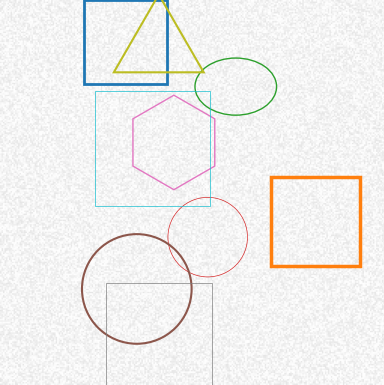[{"shape": "square", "thickness": 2, "radius": 0.54, "center": [0.326, 0.89]}, {"shape": "square", "thickness": 2.5, "radius": 0.58, "center": [0.82, 0.424]}, {"shape": "oval", "thickness": 1, "radius": 0.53, "center": [0.612, 0.775]}, {"shape": "circle", "thickness": 0.5, "radius": 0.52, "center": [0.539, 0.384]}, {"shape": "circle", "thickness": 1.5, "radius": 0.71, "center": [0.355, 0.249]}, {"shape": "hexagon", "thickness": 1, "radius": 0.61, "center": [0.452, 0.63]}, {"shape": "square", "thickness": 0.5, "radius": 0.69, "center": [0.414, 0.128]}, {"shape": "triangle", "thickness": 1.5, "radius": 0.67, "center": [0.412, 0.88]}, {"shape": "square", "thickness": 0.5, "radius": 0.74, "center": [0.396, 0.614]}]